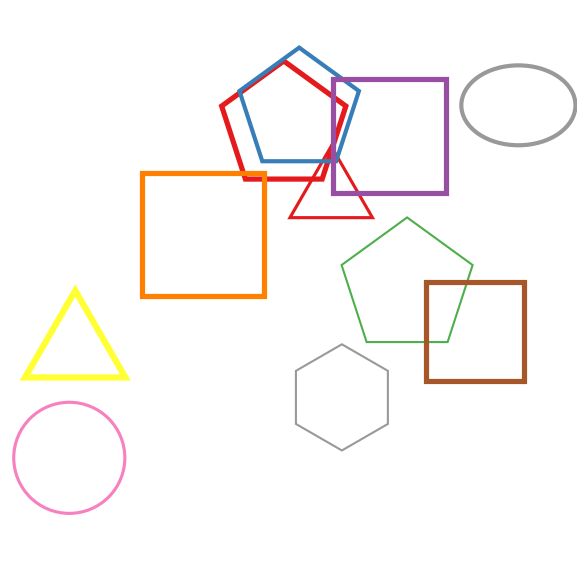[{"shape": "triangle", "thickness": 1.5, "radius": 0.41, "center": [0.574, 0.663]}, {"shape": "pentagon", "thickness": 2.5, "radius": 0.57, "center": [0.491, 0.781]}, {"shape": "pentagon", "thickness": 2, "radius": 0.54, "center": [0.518, 0.808]}, {"shape": "pentagon", "thickness": 1, "radius": 0.6, "center": [0.705, 0.503]}, {"shape": "square", "thickness": 2.5, "radius": 0.49, "center": [0.675, 0.764]}, {"shape": "square", "thickness": 2.5, "radius": 0.53, "center": [0.351, 0.593]}, {"shape": "triangle", "thickness": 3, "radius": 0.5, "center": [0.13, 0.396]}, {"shape": "square", "thickness": 2.5, "radius": 0.43, "center": [0.822, 0.425]}, {"shape": "circle", "thickness": 1.5, "radius": 0.48, "center": [0.12, 0.206]}, {"shape": "oval", "thickness": 2, "radius": 0.49, "center": [0.898, 0.817]}, {"shape": "hexagon", "thickness": 1, "radius": 0.46, "center": [0.592, 0.311]}]